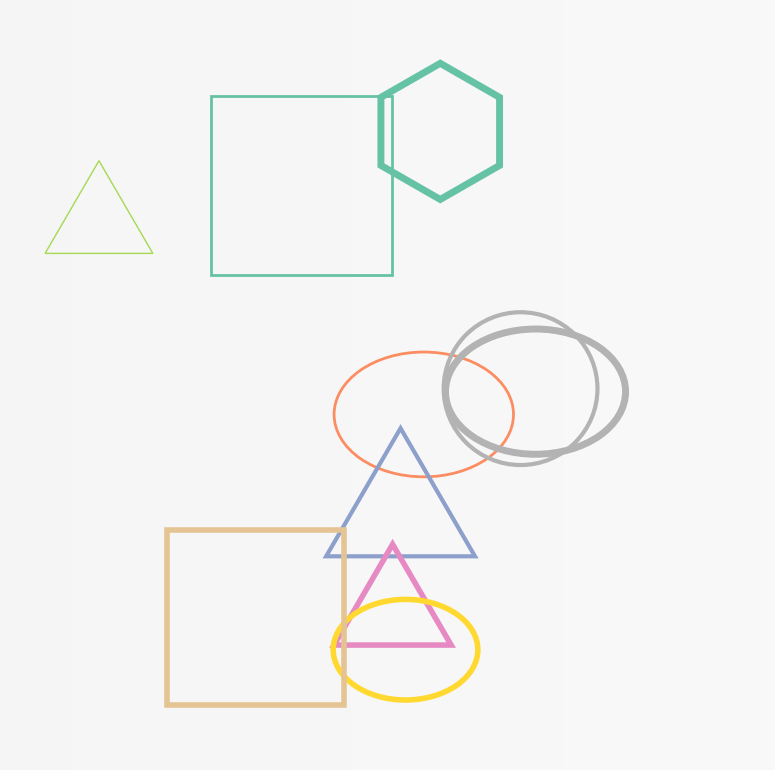[{"shape": "hexagon", "thickness": 2.5, "radius": 0.44, "center": [0.568, 0.829]}, {"shape": "square", "thickness": 1, "radius": 0.58, "center": [0.389, 0.759]}, {"shape": "oval", "thickness": 1, "radius": 0.58, "center": [0.547, 0.462]}, {"shape": "triangle", "thickness": 1.5, "radius": 0.55, "center": [0.517, 0.333]}, {"shape": "triangle", "thickness": 2, "radius": 0.44, "center": [0.507, 0.206]}, {"shape": "triangle", "thickness": 0.5, "radius": 0.4, "center": [0.128, 0.711]}, {"shape": "oval", "thickness": 2, "radius": 0.47, "center": [0.523, 0.156]}, {"shape": "square", "thickness": 2, "radius": 0.57, "center": [0.33, 0.198]}, {"shape": "oval", "thickness": 2.5, "radius": 0.58, "center": [0.691, 0.491]}, {"shape": "circle", "thickness": 1.5, "radius": 0.5, "center": [0.672, 0.495]}]